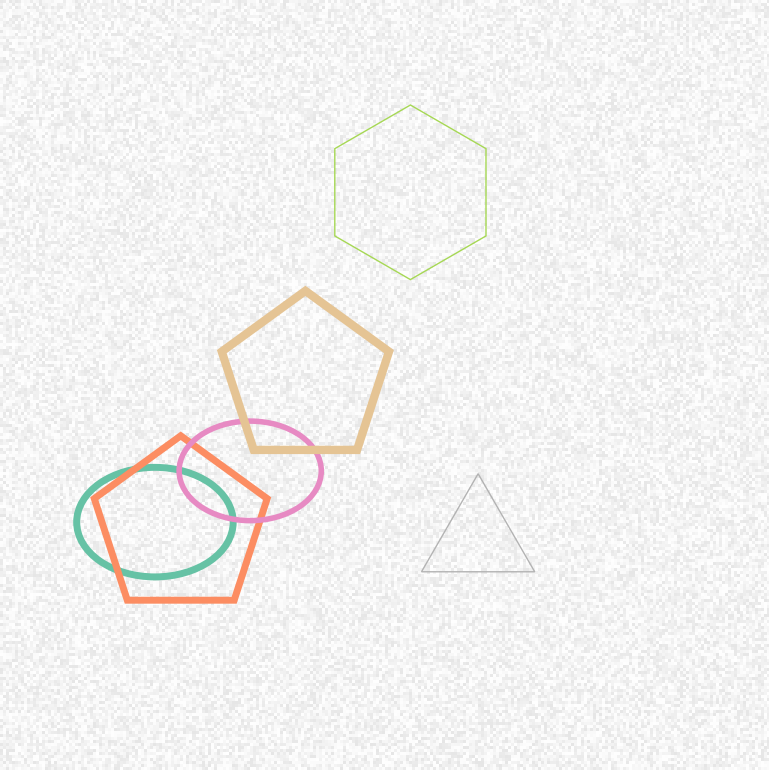[{"shape": "oval", "thickness": 2.5, "radius": 0.51, "center": [0.201, 0.322]}, {"shape": "pentagon", "thickness": 2.5, "radius": 0.59, "center": [0.235, 0.316]}, {"shape": "oval", "thickness": 2, "radius": 0.46, "center": [0.325, 0.388]}, {"shape": "hexagon", "thickness": 0.5, "radius": 0.57, "center": [0.533, 0.75]}, {"shape": "pentagon", "thickness": 3, "radius": 0.57, "center": [0.397, 0.508]}, {"shape": "triangle", "thickness": 0.5, "radius": 0.42, "center": [0.621, 0.3]}]